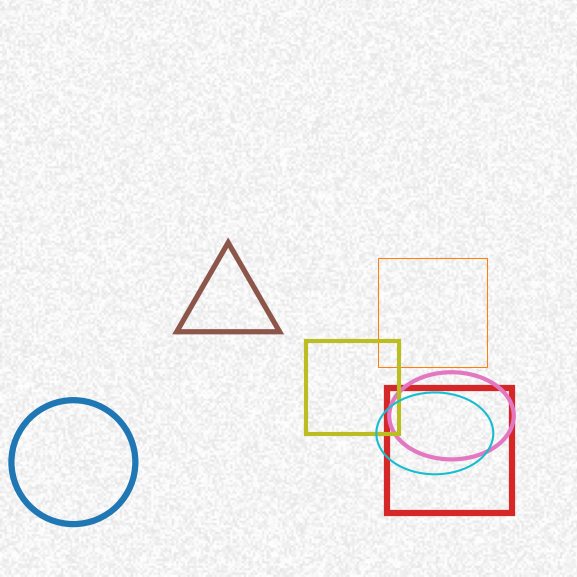[{"shape": "circle", "thickness": 3, "radius": 0.54, "center": [0.127, 0.199]}, {"shape": "square", "thickness": 0.5, "radius": 0.47, "center": [0.75, 0.458]}, {"shape": "square", "thickness": 3, "radius": 0.54, "center": [0.778, 0.219]}, {"shape": "triangle", "thickness": 2.5, "radius": 0.51, "center": [0.395, 0.476]}, {"shape": "oval", "thickness": 2, "radius": 0.54, "center": [0.782, 0.279]}, {"shape": "square", "thickness": 2, "radius": 0.4, "center": [0.61, 0.329]}, {"shape": "oval", "thickness": 1, "radius": 0.51, "center": [0.753, 0.249]}]